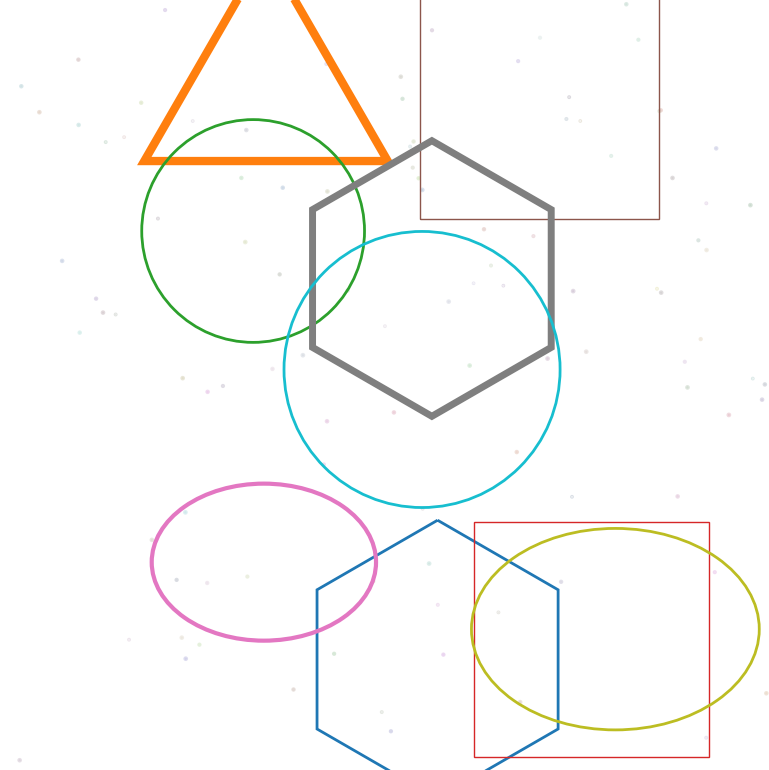[{"shape": "hexagon", "thickness": 1, "radius": 0.9, "center": [0.568, 0.144]}, {"shape": "triangle", "thickness": 3, "radius": 0.91, "center": [0.345, 0.882]}, {"shape": "circle", "thickness": 1, "radius": 0.72, "center": [0.329, 0.7]}, {"shape": "square", "thickness": 0.5, "radius": 0.76, "center": [0.768, 0.17]}, {"shape": "square", "thickness": 0.5, "radius": 0.78, "center": [0.7, 0.87]}, {"shape": "oval", "thickness": 1.5, "radius": 0.73, "center": [0.343, 0.27]}, {"shape": "hexagon", "thickness": 2.5, "radius": 0.89, "center": [0.561, 0.638]}, {"shape": "oval", "thickness": 1, "radius": 0.93, "center": [0.799, 0.183]}, {"shape": "circle", "thickness": 1, "radius": 0.9, "center": [0.548, 0.52]}]